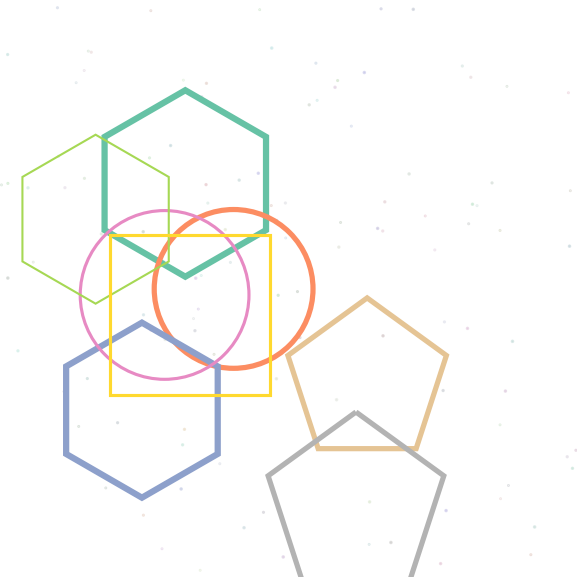[{"shape": "hexagon", "thickness": 3, "radius": 0.81, "center": [0.321, 0.681]}, {"shape": "circle", "thickness": 2.5, "radius": 0.69, "center": [0.405, 0.499]}, {"shape": "hexagon", "thickness": 3, "radius": 0.76, "center": [0.246, 0.289]}, {"shape": "circle", "thickness": 1.5, "radius": 0.73, "center": [0.285, 0.488]}, {"shape": "hexagon", "thickness": 1, "radius": 0.73, "center": [0.166, 0.62]}, {"shape": "square", "thickness": 1.5, "radius": 0.69, "center": [0.329, 0.453]}, {"shape": "pentagon", "thickness": 2.5, "radius": 0.72, "center": [0.636, 0.339]}, {"shape": "pentagon", "thickness": 2.5, "radius": 0.8, "center": [0.616, 0.126]}]